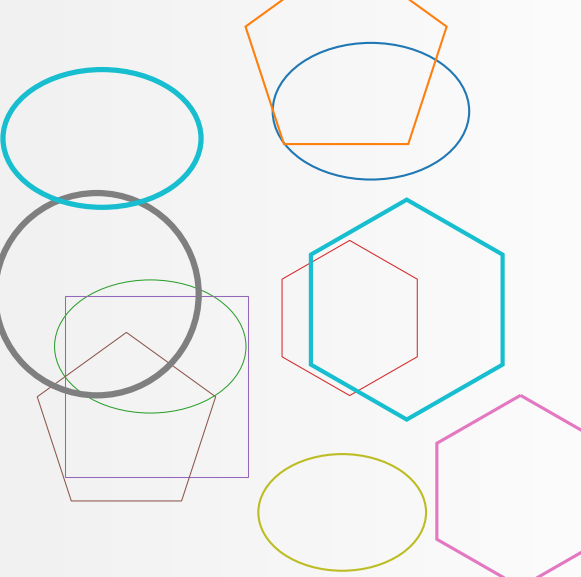[{"shape": "oval", "thickness": 1, "radius": 0.85, "center": [0.638, 0.807]}, {"shape": "pentagon", "thickness": 1, "radius": 0.91, "center": [0.595, 0.897]}, {"shape": "oval", "thickness": 0.5, "radius": 0.82, "center": [0.259, 0.399]}, {"shape": "hexagon", "thickness": 0.5, "radius": 0.67, "center": [0.602, 0.449]}, {"shape": "square", "thickness": 0.5, "radius": 0.79, "center": [0.269, 0.33]}, {"shape": "pentagon", "thickness": 0.5, "radius": 0.81, "center": [0.218, 0.262]}, {"shape": "hexagon", "thickness": 1.5, "radius": 0.83, "center": [0.895, 0.148]}, {"shape": "circle", "thickness": 3, "radius": 0.88, "center": [0.167, 0.49]}, {"shape": "oval", "thickness": 1, "radius": 0.72, "center": [0.589, 0.112]}, {"shape": "oval", "thickness": 2.5, "radius": 0.85, "center": [0.175, 0.759]}, {"shape": "hexagon", "thickness": 2, "radius": 0.95, "center": [0.7, 0.463]}]